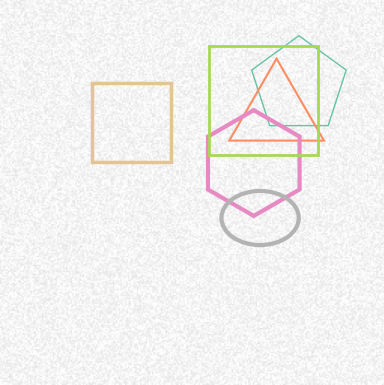[{"shape": "pentagon", "thickness": 1, "radius": 0.65, "center": [0.776, 0.778]}, {"shape": "triangle", "thickness": 1.5, "radius": 0.71, "center": [0.718, 0.706]}, {"shape": "hexagon", "thickness": 3, "radius": 0.69, "center": [0.659, 0.577]}, {"shape": "square", "thickness": 2, "radius": 0.71, "center": [0.685, 0.738]}, {"shape": "square", "thickness": 2.5, "radius": 0.52, "center": [0.342, 0.682]}, {"shape": "oval", "thickness": 3, "radius": 0.5, "center": [0.676, 0.434]}]